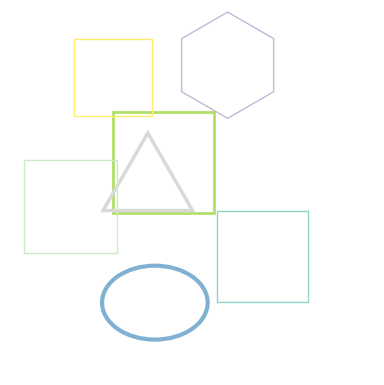[{"shape": "square", "thickness": 1, "radius": 0.59, "center": [0.682, 0.333]}, {"shape": "hexagon", "thickness": 1, "radius": 0.69, "center": [0.591, 0.831]}, {"shape": "oval", "thickness": 3, "radius": 0.69, "center": [0.402, 0.214]}, {"shape": "square", "thickness": 2, "radius": 0.65, "center": [0.425, 0.577]}, {"shape": "triangle", "thickness": 2.5, "radius": 0.67, "center": [0.384, 0.52]}, {"shape": "square", "thickness": 1, "radius": 0.6, "center": [0.184, 0.464]}, {"shape": "square", "thickness": 1, "radius": 0.5, "center": [0.294, 0.8]}]